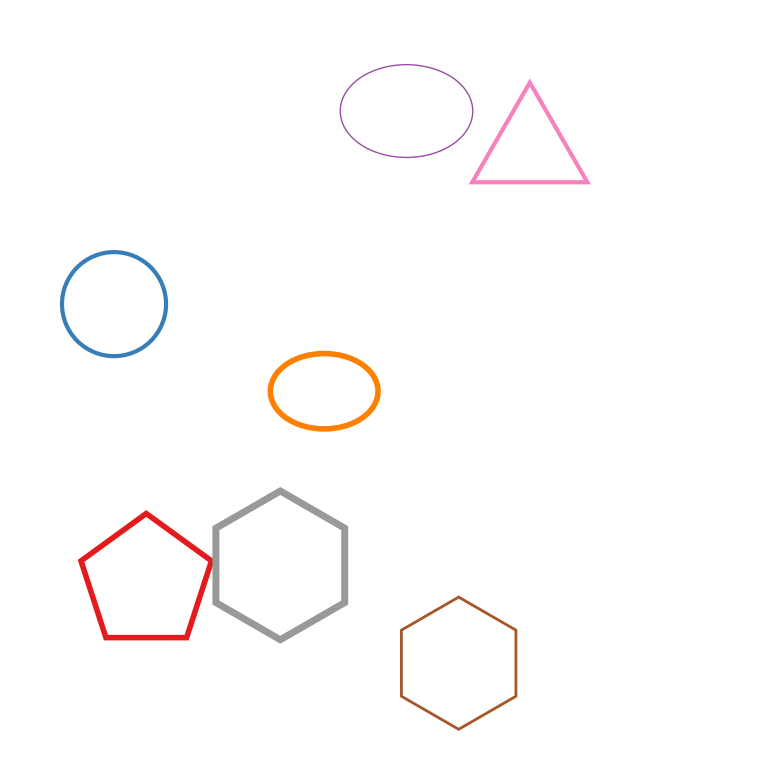[{"shape": "pentagon", "thickness": 2, "radius": 0.45, "center": [0.19, 0.244]}, {"shape": "circle", "thickness": 1.5, "radius": 0.34, "center": [0.148, 0.605]}, {"shape": "oval", "thickness": 0.5, "radius": 0.43, "center": [0.528, 0.856]}, {"shape": "oval", "thickness": 2, "radius": 0.35, "center": [0.421, 0.492]}, {"shape": "hexagon", "thickness": 1, "radius": 0.43, "center": [0.596, 0.139]}, {"shape": "triangle", "thickness": 1.5, "radius": 0.43, "center": [0.688, 0.806]}, {"shape": "hexagon", "thickness": 2.5, "radius": 0.48, "center": [0.364, 0.266]}]